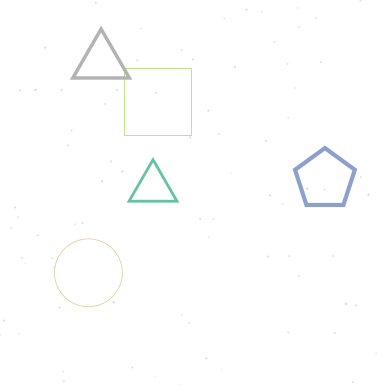[{"shape": "triangle", "thickness": 2, "radius": 0.36, "center": [0.397, 0.513]}, {"shape": "pentagon", "thickness": 3, "radius": 0.41, "center": [0.844, 0.534]}, {"shape": "square", "thickness": 0.5, "radius": 0.43, "center": [0.409, 0.737]}, {"shape": "circle", "thickness": 0.5, "radius": 0.44, "center": [0.23, 0.291]}, {"shape": "triangle", "thickness": 2.5, "radius": 0.42, "center": [0.263, 0.84]}]